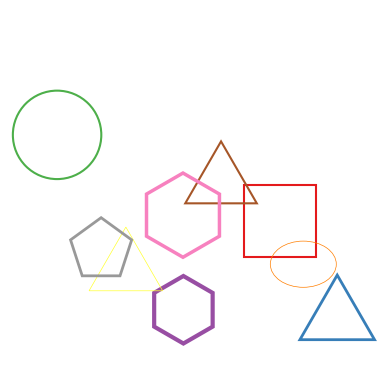[{"shape": "square", "thickness": 1.5, "radius": 0.47, "center": [0.728, 0.426]}, {"shape": "triangle", "thickness": 2, "radius": 0.56, "center": [0.876, 0.174]}, {"shape": "circle", "thickness": 1.5, "radius": 0.57, "center": [0.148, 0.65]}, {"shape": "hexagon", "thickness": 3, "radius": 0.44, "center": [0.476, 0.195]}, {"shape": "oval", "thickness": 0.5, "radius": 0.43, "center": [0.788, 0.314]}, {"shape": "triangle", "thickness": 0.5, "radius": 0.55, "center": [0.327, 0.3]}, {"shape": "triangle", "thickness": 1.5, "radius": 0.54, "center": [0.574, 0.526]}, {"shape": "hexagon", "thickness": 2.5, "radius": 0.55, "center": [0.475, 0.441]}, {"shape": "pentagon", "thickness": 2, "radius": 0.42, "center": [0.263, 0.351]}]